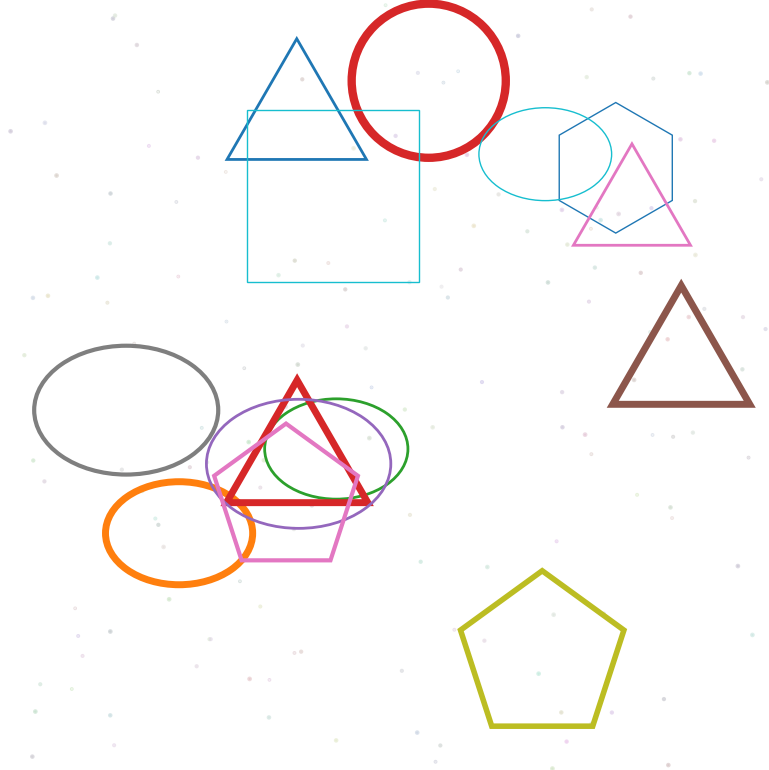[{"shape": "triangle", "thickness": 1, "radius": 0.52, "center": [0.385, 0.845]}, {"shape": "hexagon", "thickness": 0.5, "radius": 0.42, "center": [0.8, 0.782]}, {"shape": "oval", "thickness": 2.5, "radius": 0.48, "center": [0.233, 0.307]}, {"shape": "oval", "thickness": 1, "radius": 0.47, "center": [0.437, 0.417]}, {"shape": "circle", "thickness": 3, "radius": 0.5, "center": [0.557, 0.895]}, {"shape": "triangle", "thickness": 2.5, "radius": 0.53, "center": [0.386, 0.4]}, {"shape": "oval", "thickness": 1, "radius": 0.6, "center": [0.388, 0.398]}, {"shape": "triangle", "thickness": 2.5, "radius": 0.51, "center": [0.885, 0.526]}, {"shape": "pentagon", "thickness": 1.5, "radius": 0.49, "center": [0.371, 0.352]}, {"shape": "triangle", "thickness": 1, "radius": 0.44, "center": [0.821, 0.725]}, {"shape": "oval", "thickness": 1.5, "radius": 0.6, "center": [0.164, 0.467]}, {"shape": "pentagon", "thickness": 2, "radius": 0.56, "center": [0.704, 0.147]}, {"shape": "oval", "thickness": 0.5, "radius": 0.43, "center": [0.708, 0.8]}, {"shape": "square", "thickness": 0.5, "radius": 0.56, "center": [0.432, 0.746]}]